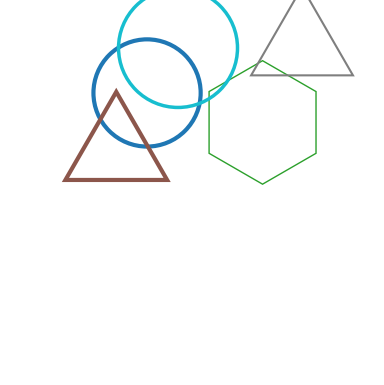[{"shape": "circle", "thickness": 3, "radius": 0.7, "center": [0.382, 0.759]}, {"shape": "hexagon", "thickness": 1, "radius": 0.8, "center": [0.682, 0.682]}, {"shape": "triangle", "thickness": 3, "radius": 0.76, "center": [0.302, 0.609]}, {"shape": "triangle", "thickness": 1.5, "radius": 0.76, "center": [0.785, 0.881]}, {"shape": "circle", "thickness": 2.5, "radius": 0.77, "center": [0.462, 0.875]}]